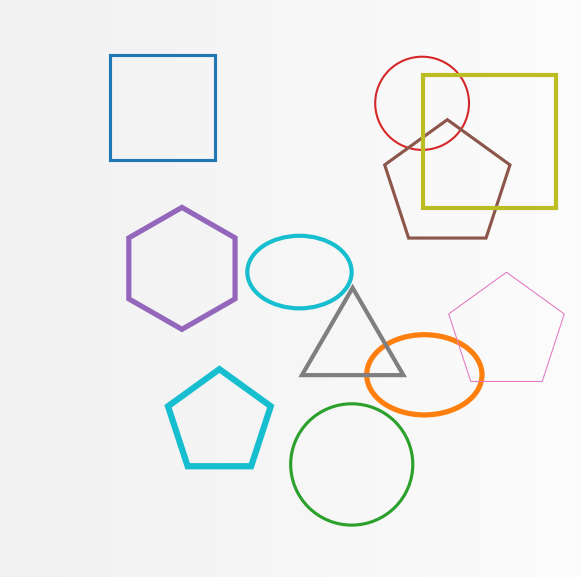[{"shape": "square", "thickness": 1.5, "radius": 0.45, "center": [0.279, 0.813]}, {"shape": "oval", "thickness": 2.5, "radius": 0.5, "center": [0.73, 0.35]}, {"shape": "circle", "thickness": 1.5, "radius": 0.53, "center": [0.605, 0.195]}, {"shape": "circle", "thickness": 1, "radius": 0.4, "center": [0.726, 0.82]}, {"shape": "hexagon", "thickness": 2.5, "radius": 0.53, "center": [0.313, 0.534]}, {"shape": "pentagon", "thickness": 1.5, "radius": 0.57, "center": [0.77, 0.679]}, {"shape": "pentagon", "thickness": 0.5, "radius": 0.52, "center": [0.871, 0.423]}, {"shape": "triangle", "thickness": 2, "radius": 0.5, "center": [0.607, 0.4]}, {"shape": "square", "thickness": 2, "radius": 0.57, "center": [0.842, 0.754]}, {"shape": "pentagon", "thickness": 3, "radius": 0.46, "center": [0.377, 0.267]}, {"shape": "oval", "thickness": 2, "radius": 0.45, "center": [0.515, 0.528]}]